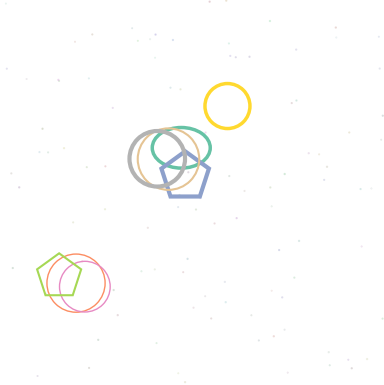[{"shape": "oval", "thickness": 2.5, "radius": 0.38, "center": [0.471, 0.616]}, {"shape": "circle", "thickness": 1, "radius": 0.38, "center": [0.197, 0.265]}, {"shape": "pentagon", "thickness": 3, "radius": 0.32, "center": [0.481, 0.542]}, {"shape": "circle", "thickness": 1, "radius": 0.33, "center": [0.22, 0.255]}, {"shape": "pentagon", "thickness": 1.5, "radius": 0.3, "center": [0.154, 0.282]}, {"shape": "circle", "thickness": 2.5, "radius": 0.29, "center": [0.591, 0.725]}, {"shape": "circle", "thickness": 1.5, "radius": 0.4, "center": [0.438, 0.587]}, {"shape": "circle", "thickness": 3, "radius": 0.36, "center": [0.408, 0.588]}]